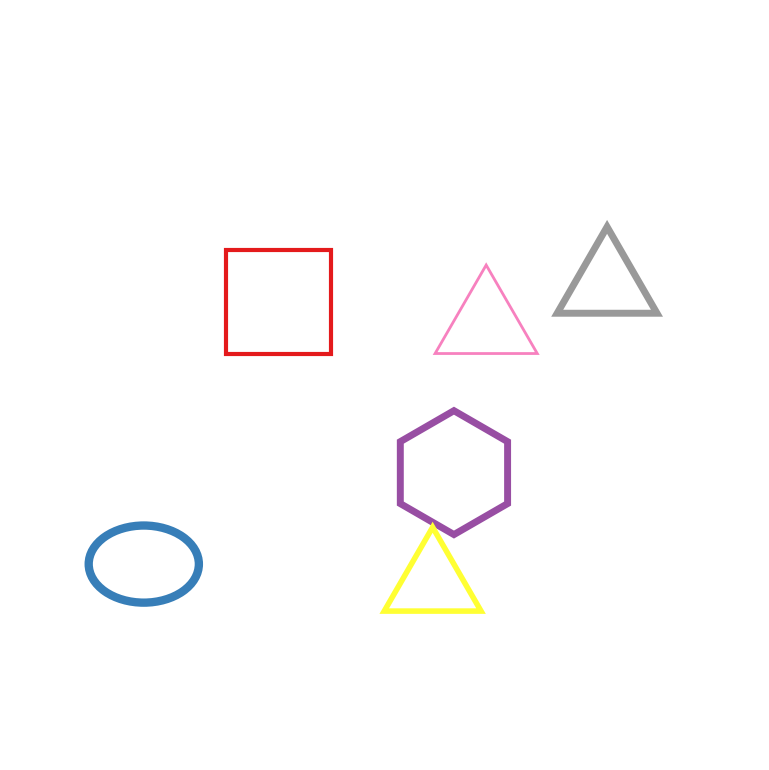[{"shape": "square", "thickness": 1.5, "radius": 0.34, "center": [0.362, 0.608]}, {"shape": "oval", "thickness": 3, "radius": 0.36, "center": [0.187, 0.267]}, {"shape": "hexagon", "thickness": 2.5, "radius": 0.4, "center": [0.59, 0.386]}, {"shape": "triangle", "thickness": 2, "radius": 0.36, "center": [0.562, 0.243]}, {"shape": "triangle", "thickness": 1, "radius": 0.38, "center": [0.631, 0.579]}, {"shape": "triangle", "thickness": 2.5, "radius": 0.37, "center": [0.788, 0.631]}]